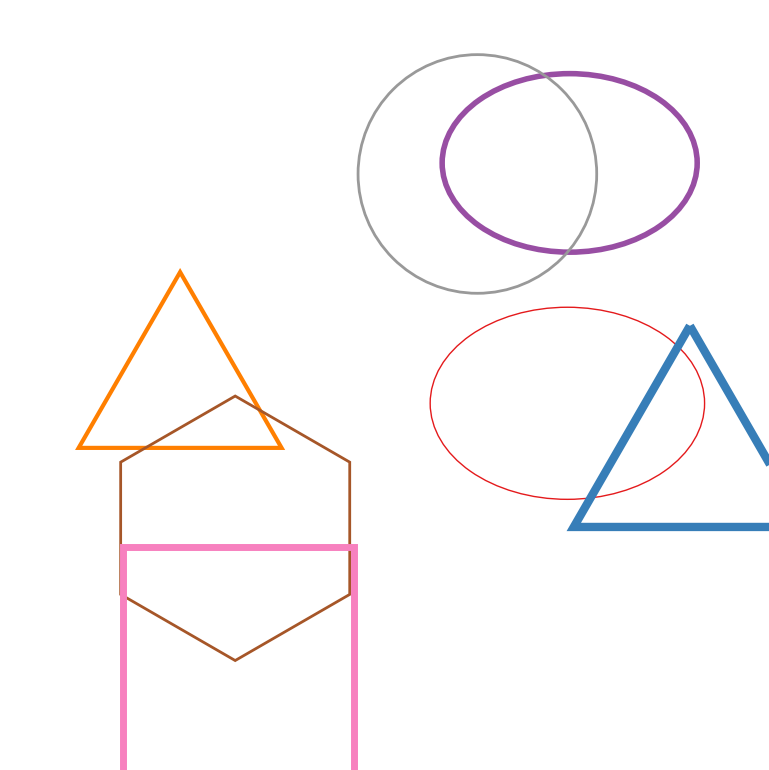[{"shape": "oval", "thickness": 0.5, "radius": 0.89, "center": [0.737, 0.476]}, {"shape": "triangle", "thickness": 3, "radius": 0.87, "center": [0.896, 0.403]}, {"shape": "oval", "thickness": 2, "radius": 0.83, "center": [0.74, 0.788]}, {"shape": "triangle", "thickness": 1.5, "radius": 0.76, "center": [0.234, 0.494]}, {"shape": "hexagon", "thickness": 1, "radius": 0.86, "center": [0.305, 0.314]}, {"shape": "square", "thickness": 2.5, "radius": 0.75, "center": [0.31, 0.14]}, {"shape": "circle", "thickness": 1, "radius": 0.77, "center": [0.62, 0.774]}]